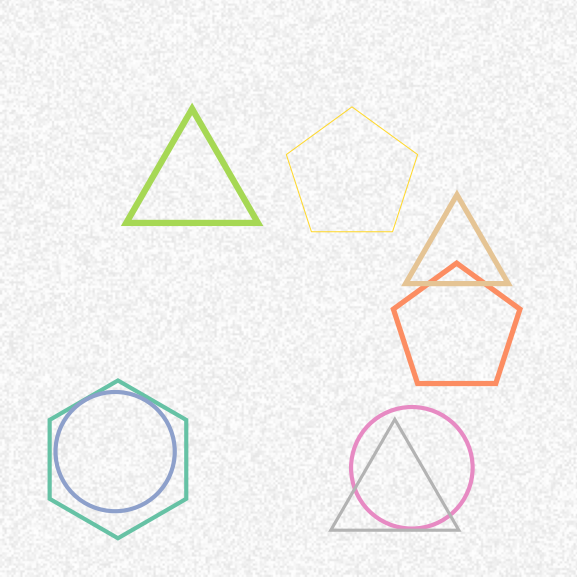[{"shape": "hexagon", "thickness": 2, "radius": 0.68, "center": [0.204, 0.204]}, {"shape": "pentagon", "thickness": 2.5, "radius": 0.58, "center": [0.791, 0.428]}, {"shape": "circle", "thickness": 2, "radius": 0.52, "center": [0.199, 0.217]}, {"shape": "circle", "thickness": 2, "radius": 0.53, "center": [0.713, 0.189]}, {"shape": "triangle", "thickness": 3, "radius": 0.66, "center": [0.333, 0.679]}, {"shape": "pentagon", "thickness": 0.5, "radius": 0.6, "center": [0.609, 0.695]}, {"shape": "triangle", "thickness": 2.5, "radius": 0.51, "center": [0.791, 0.559]}, {"shape": "triangle", "thickness": 1.5, "radius": 0.64, "center": [0.684, 0.145]}]